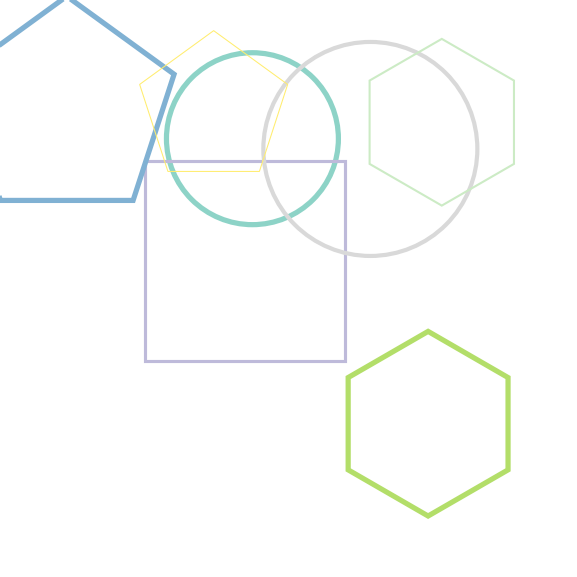[{"shape": "circle", "thickness": 2.5, "radius": 0.74, "center": [0.437, 0.759]}, {"shape": "square", "thickness": 1.5, "radius": 0.87, "center": [0.424, 0.548]}, {"shape": "pentagon", "thickness": 2.5, "radius": 0.98, "center": [0.116, 0.81]}, {"shape": "hexagon", "thickness": 2.5, "radius": 0.8, "center": [0.741, 0.265]}, {"shape": "circle", "thickness": 2, "radius": 0.93, "center": [0.641, 0.741]}, {"shape": "hexagon", "thickness": 1, "radius": 0.72, "center": [0.765, 0.787]}, {"shape": "pentagon", "thickness": 0.5, "radius": 0.67, "center": [0.37, 0.811]}]